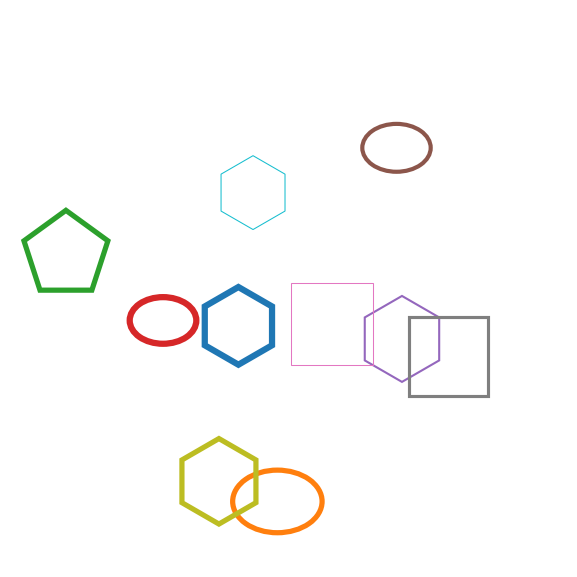[{"shape": "hexagon", "thickness": 3, "radius": 0.34, "center": [0.413, 0.435]}, {"shape": "oval", "thickness": 2.5, "radius": 0.39, "center": [0.48, 0.131]}, {"shape": "pentagon", "thickness": 2.5, "radius": 0.38, "center": [0.114, 0.558]}, {"shape": "oval", "thickness": 3, "radius": 0.29, "center": [0.282, 0.444]}, {"shape": "hexagon", "thickness": 1, "radius": 0.37, "center": [0.696, 0.412]}, {"shape": "oval", "thickness": 2, "radius": 0.3, "center": [0.687, 0.743]}, {"shape": "square", "thickness": 0.5, "radius": 0.35, "center": [0.574, 0.437]}, {"shape": "square", "thickness": 1.5, "radius": 0.34, "center": [0.776, 0.382]}, {"shape": "hexagon", "thickness": 2.5, "radius": 0.37, "center": [0.379, 0.166]}, {"shape": "hexagon", "thickness": 0.5, "radius": 0.32, "center": [0.438, 0.666]}]